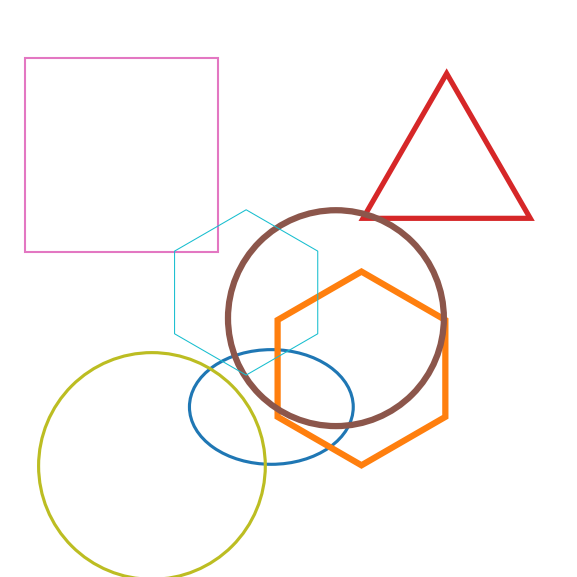[{"shape": "oval", "thickness": 1.5, "radius": 0.71, "center": [0.47, 0.294]}, {"shape": "hexagon", "thickness": 3, "radius": 0.84, "center": [0.626, 0.361]}, {"shape": "triangle", "thickness": 2.5, "radius": 0.84, "center": [0.773, 0.705]}, {"shape": "circle", "thickness": 3, "radius": 0.93, "center": [0.582, 0.448]}, {"shape": "square", "thickness": 1, "radius": 0.84, "center": [0.21, 0.73]}, {"shape": "circle", "thickness": 1.5, "radius": 0.98, "center": [0.263, 0.192]}, {"shape": "hexagon", "thickness": 0.5, "radius": 0.72, "center": [0.426, 0.493]}]